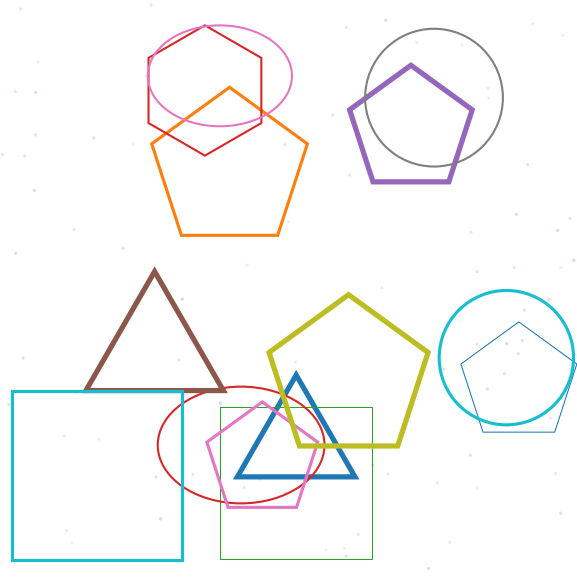[{"shape": "triangle", "thickness": 2.5, "radius": 0.59, "center": [0.513, 0.232]}, {"shape": "pentagon", "thickness": 0.5, "radius": 0.53, "center": [0.898, 0.336]}, {"shape": "pentagon", "thickness": 1.5, "radius": 0.71, "center": [0.397, 0.706]}, {"shape": "square", "thickness": 0.5, "radius": 0.66, "center": [0.512, 0.162]}, {"shape": "oval", "thickness": 1, "radius": 0.72, "center": [0.418, 0.229]}, {"shape": "hexagon", "thickness": 1, "radius": 0.56, "center": [0.355, 0.842]}, {"shape": "pentagon", "thickness": 2.5, "radius": 0.56, "center": [0.712, 0.775]}, {"shape": "triangle", "thickness": 2.5, "radius": 0.69, "center": [0.268, 0.392]}, {"shape": "oval", "thickness": 1, "radius": 0.62, "center": [0.381, 0.868]}, {"shape": "pentagon", "thickness": 1.5, "radius": 0.5, "center": [0.454, 0.202]}, {"shape": "circle", "thickness": 1, "radius": 0.6, "center": [0.752, 0.83]}, {"shape": "pentagon", "thickness": 2.5, "radius": 0.72, "center": [0.604, 0.344]}, {"shape": "circle", "thickness": 1.5, "radius": 0.58, "center": [0.877, 0.38]}, {"shape": "square", "thickness": 1.5, "radius": 0.73, "center": [0.168, 0.176]}]